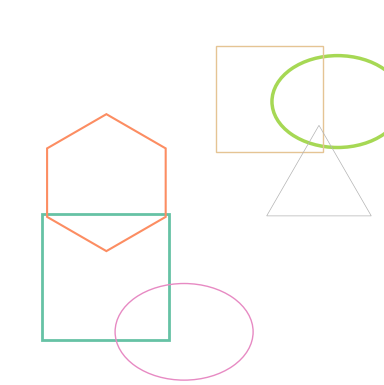[{"shape": "square", "thickness": 2, "radius": 0.82, "center": [0.274, 0.28]}, {"shape": "hexagon", "thickness": 1.5, "radius": 0.89, "center": [0.276, 0.526]}, {"shape": "oval", "thickness": 1, "radius": 0.9, "center": [0.478, 0.138]}, {"shape": "oval", "thickness": 2.5, "radius": 0.85, "center": [0.877, 0.736]}, {"shape": "square", "thickness": 1, "radius": 0.69, "center": [0.699, 0.743]}, {"shape": "triangle", "thickness": 0.5, "radius": 0.78, "center": [0.828, 0.518]}]